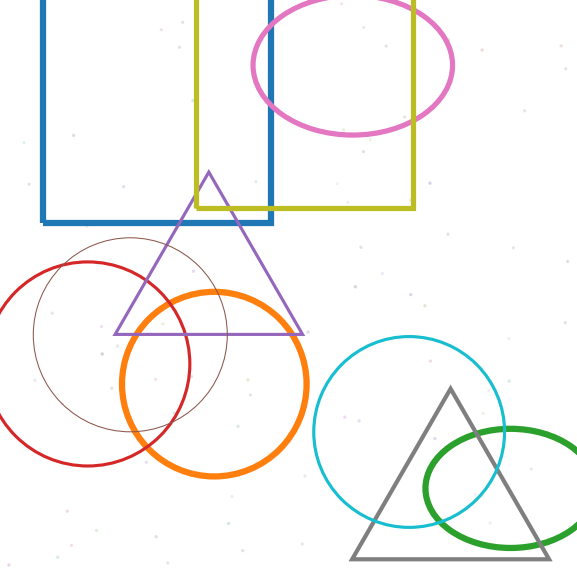[{"shape": "square", "thickness": 3, "radius": 0.99, "center": [0.273, 0.811]}, {"shape": "circle", "thickness": 3, "radius": 0.8, "center": [0.371, 0.334]}, {"shape": "oval", "thickness": 3, "radius": 0.74, "center": [0.884, 0.153]}, {"shape": "circle", "thickness": 1.5, "radius": 0.88, "center": [0.152, 0.369]}, {"shape": "triangle", "thickness": 1.5, "radius": 0.94, "center": [0.362, 0.514]}, {"shape": "circle", "thickness": 0.5, "radius": 0.84, "center": [0.226, 0.419]}, {"shape": "oval", "thickness": 2.5, "radius": 0.86, "center": [0.611, 0.886]}, {"shape": "triangle", "thickness": 2, "radius": 0.98, "center": [0.78, 0.129]}, {"shape": "square", "thickness": 2.5, "radius": 0.94, "center": [0.527, 0.827]}, {"shape": "circle", "thickness": 1.5, "radius": 0.83, "center": [0.709, 0.251]}]